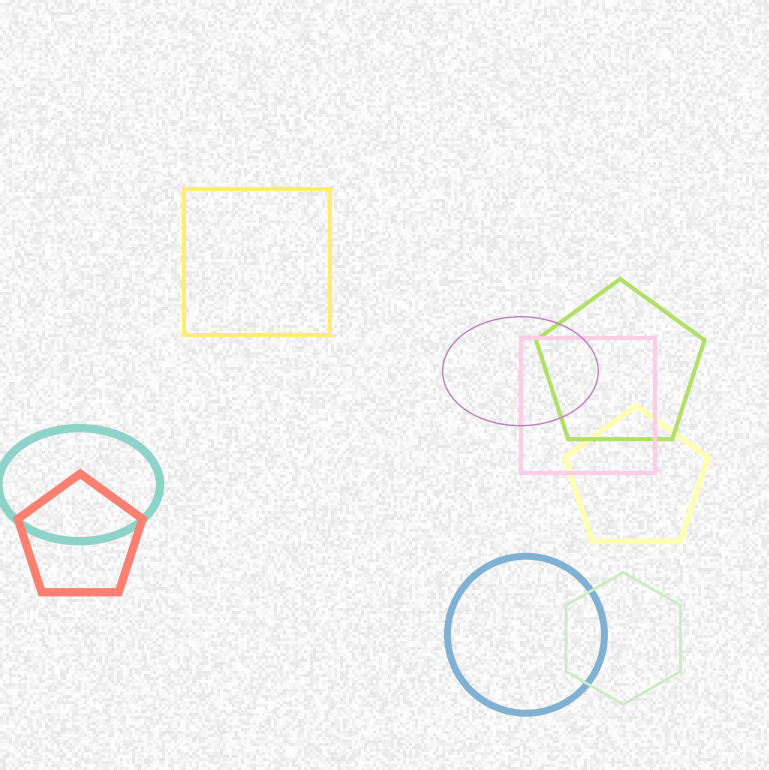[{"shape": "oval", "thickness": 3, "radius": 0.52, "center": [0.103, 0.371]}, {"shape": "pentagon", "thickness": 2, "radius": 0.49, "center": [0.826, 0.376]}, {"shape": "pentagon", "thickness": 3, "radius": 0.43, "center": [0.104, 0.3]}, {"shape": "circle", "thickness": 2.5, "radius": 0.51, "center": [0.683, 0.176]}, {"shape": "pentagon", "thickness": 1.5, "radius": 0.58, "center": [0.806, 0.523]}, {"shape": "square", "thickness": 1.5, "radius": 0.44, "center": [0.764, 0.473]}, {"shape": "oval", "thickness": 0.5, "radius": 0.51, "center": [0.676, 0.518]}, {"shape": "hexagon", "thickness": 1, "radius": 0.43, "center": [0.809, 0.171]}, {"shape": "square", "thickness": 1.5, "radius": 0.47, "center": [0.334, 0.66]}]